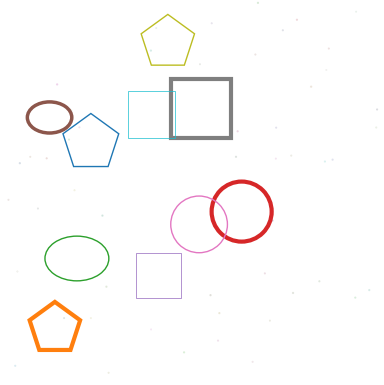[{"shape": "pentagon", "thickness": 1, "radius": 0.38, "center": [0.236, 0.629]}, {"shape": "pentagon", "thickness": 3, "radius": 0.35, "center": [0.143, 0.147]}, {"shape": "oval", "thickness": 1, "radius": 0.41, "center": [0.2, 0.329]}, {"shape": "circle", "thickness": 3, "radius": 0.39, "center": [0.628, 0.45]}, {"shape": "square", "thickness": 0.5, "radius": 0.29, "center": [0.412, 0.285]}, {"shape": "oval", "thickness": 2.5, "radius": 0.29, "center": [0.129, 0.695]}, {"shape": "circle", "thickness": 1, "radius": 0.37, "center": [0.517, 0.417]}, {"shape": "square", "thickness": 3, "radius": 0.39, "center": [0.522, 0.718]}, {"shape": "pentagon", "thickness": 1, "radius": 0.36, "center": [0.436, 0.89]}, {"shape": "square", "thickness": 0.5, "radius": 0.31, "center": [0.394, 0.703]}]